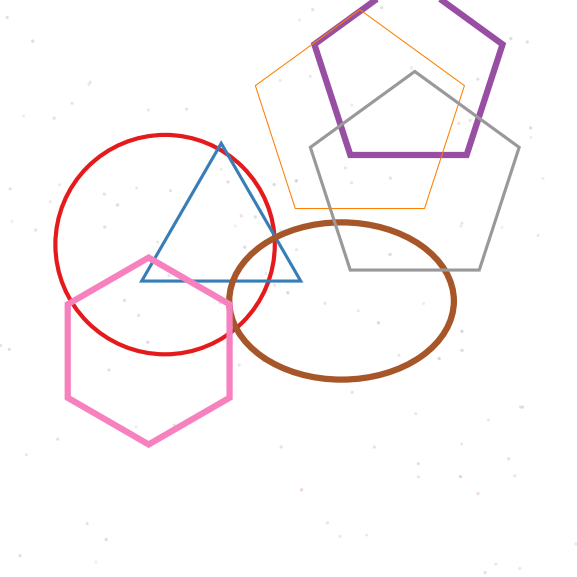[{"shape": "circle", "thickness": 2, "radius": 0.95, "center": [0.286, 0.576]}, {"shape": "triangle", "thickness": 1.5, "radius": 0.79, "center": [0.383, 0.592]}, {"shape": "pentagon", "thickness": 3, "radius": 0.86, "center": [0.707, 0.869]}, {"shape": "pentagon", "thickness": 0.5, "radius": 0.95, "center": [0.623, 0.792]}, {"shape": "oval", "thickness": 3, "radius": 0.97, "center": [0.591, 0.478]}, {"shape": "hexagon", "thickness": 3, "radius": 0.81, "center": [0.257, 0.391]}, {"shape": "pentagon", "thickness": 1.5, "radius": 0.95, "center": [0.718, 0.685]}]